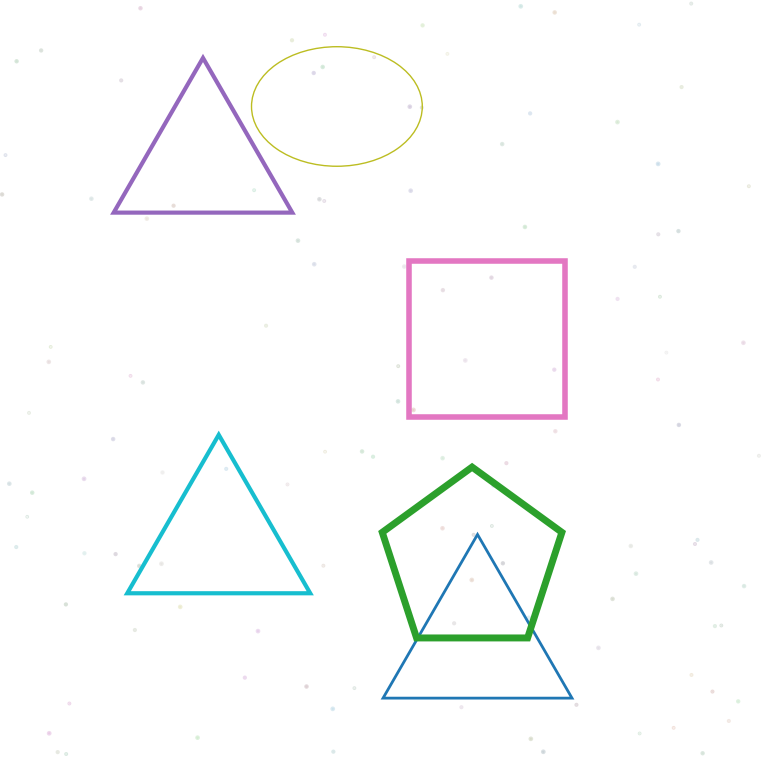[{"shape": "triangle", "thickness": 1, "radius": 0.71, "center": [0.62, 0.164]}, {"shape": "pentagon", "thickness": 2.5, "radius": 0.61, "center": [0.613, 0.271]}, {"shape": "triangle", "thickness": 1.5, "radius": 0.67, "center": [0.264, 0.791]}, {"shape": "square", "thickness": 2, "radius": 0.51, "center": [0.633, 0.559]}, {"shape": "oval", "thickness": 0.5, "radius": 0.55, "center": [0.438, 0.862]}, {"shape": "triangle", "thickness": 1.5, "radius": 0.69, "center": [0.284, 0.298]}]